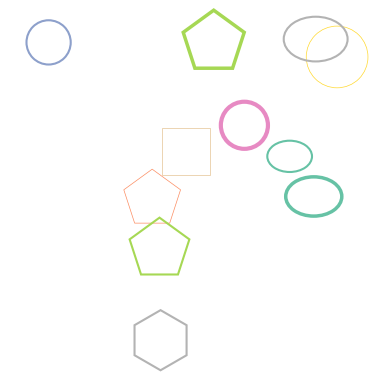[{"shape": "oval", "thickness": 2.5, "radius": 0.36, "center": [0.815, 0.49]}, {"shape": "oval", "thickness": 1.5, "radius": 0.29, "center": [0.752, 0.594]}, {"shape": "pentagon", "thickness": 0.5, "radius": 0.39, "center": [0.395, 0.483]}, {"shape": "circle", "thickness": 1.5, "radius": 0.29, "center": [0.126, 0.89]}, {"shape": "circle", "thickness": 3, "radius": 0.31, "center": [0.635, 0.675]}, {"shape": "pentagon", "thickness": 1.5, "radius": 0.41, "center": [0.414, 0.353]}, {"shape": "pentagon", "thickness": 2.5, "radius": 0.42, "center": [0.555, 0.89]}, {"shape": "circle", "thickness": 0.5, "radius": 0.4, "center": [0.876, 0.852]}, {"shape": "square", "thickness": 0.5, "radius": 0.31, "center": [0.483, 0.606]}, {"shape": "hexagon", "thickness": 1.5, "radius": 0.39, "center": [0.417, 0.116]}, {"shape": "oval", "thickness": 1.5, "radius": 0.41, "center": [0.82, 0.898]}]